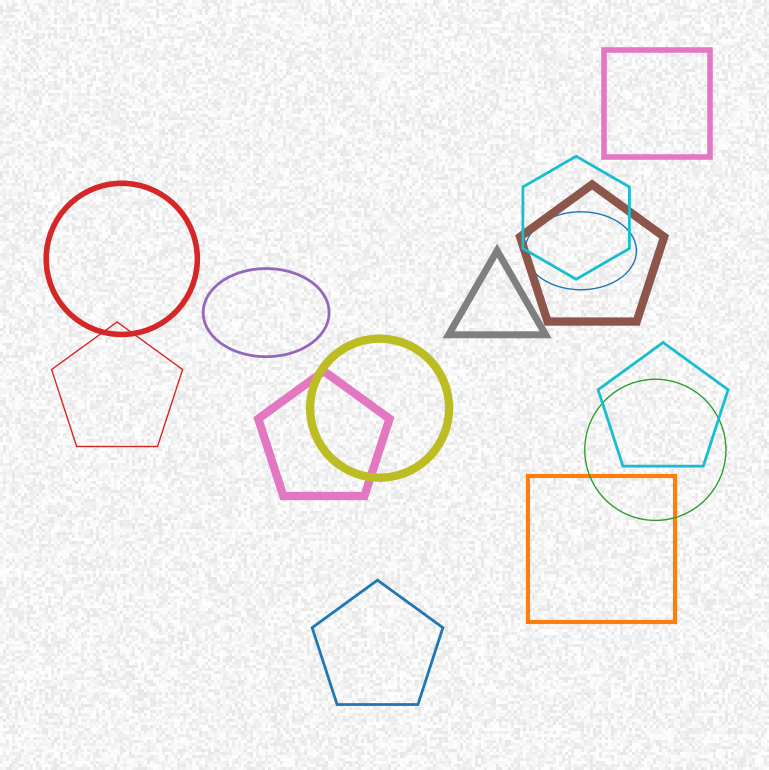[{"shape": "oval", "thickness": 0.5, "radius": 0.36, "center": [0.754, 0.674]}, {"shape": "pentagon", "thickness": 1, "radius": 0.45, "center": [0.49, 0.157]}, {"shape": "square", "thickness": 1.5, "radius": 0.48, "center": [0.781, 0.287]}, {"shape": "circle", "thickness": 0.5, "radius": 0.46, "center": [0.851, 0.416]}, {"shape": "circle", "thickness": 2, "radius": 0.49, "center": [0.158, 0.664]}, {"shape": "pentagon", "thickness": 0.5, "radius": 0.45, "center": [0.152, 0.492]}, {"shape": "oval", "thickness": 1, "radius": 0.41, "center": [0.346, 0.594]}, {"shape": "pentagon", "thickness": 3, "radius": 0.49, "center": [0.769, 0.662]}, {"shape": "square", "thickness": 2, "radius": 0.35, "center": [0.853, 0.865]}, {"shape": "pentagon", "thickness": 3, "radius": 0.45, "center": [0.421, 0.428]}, {"shape": "triangle", "thickness": 2.5, "radius": 0.36, "center": [0.646, 0.602]}, {"shape": "circle", "thickness": 3, "radius": 0.45, "center": [0.493, 0.47]}, {"shape": "pentagon", "thickness": 1, "radius": 0.44, "center": [0.861, 0.466]}, {"shape": "hexagon", "thickness": 1, "radius": 0.4, "center": [0.748, 0.717]}]